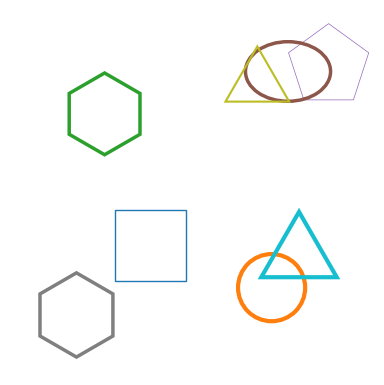[{"shape": "square", "thickness": 1, "radius": 0.46, "center": [0.392, 0.362]}, {"shape": "circle", "thickness": 3, "radius": 0.44, "center": [0.705, 0.253]}, {"shape": "hexagon", "thickness": 2.5, "radius": 0.53, "center": [0.272, 0.704]}, {"shape": "pentagon", "thickness": 0.5, "radius": 0.55, "center": [0.854, 0.829]}, {"shape": "oval", "thickness": 2.5, "radius": 0.55, "center": [0.748, 0.814]}, {"shape": "hexagon", "thickness": 2.5, "radius": 0.55, "center": [0.199, 0.182]}, {"shape": "triangle", "thickness": 1.5, "radius": 0.48, "center": [0.668, 0.784]}, {"shape": "triangle", "thickness": 3, "radius": 0.57, "center": [0.777, 0.337]}]